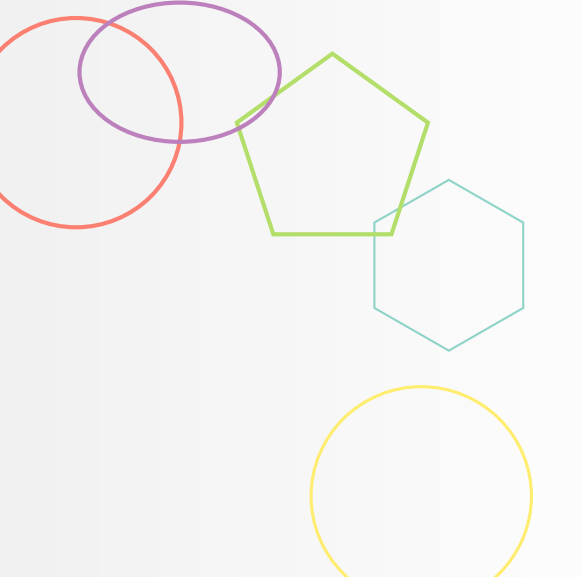[{"shape": "hexagon", "thickness": 1, "radius": 0.74, "center": [0.772, 0.54]}, {"shape": "circle", "thickness": 2, "radius": 0.91, "center": [0.131, 0.787]}, {"shape": "pentagon", "thickness": 2, "radius": 0.86, "center": [0.572, 0.733]}, {"shape": "oval", "thickness": 2, "radius": 0.86, "center": [0.309, 0.874]}, {"shape": "circle", "thickness": 1.5, "radius": 0.95, "center": [0.725, 0.14]}]